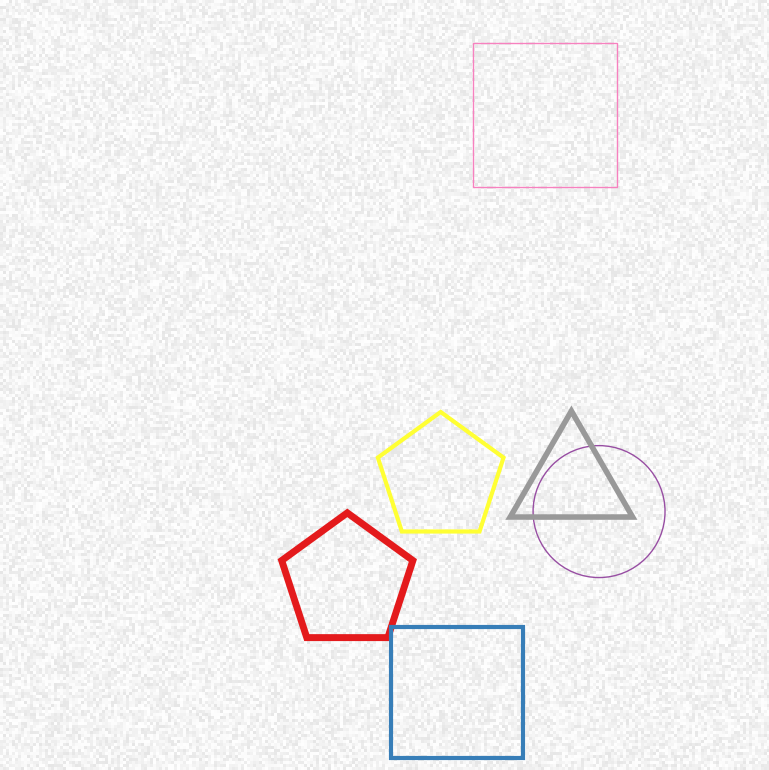[{"shape": "pentagon", "thickness": 2.5, "radius": 0.45, "center": [0.451, 0.244]}, {"shape": "square", "thickness": 1.5, "radius": 0.43, "center": [0.594, 0.101]}, {"shape": "circle", "thickness": 0.5, "radius": 0.43, "center": [0.778, 0.336]}, {"shape": "pentagon", "thickness": 1.5, "radius": 0.43, "center": [0.572, 0.379]}, {"shape": "square", "thickness": 0.5, "radius": 0.47, "center": [0.708, 0.851]}, {"shape": "triangle", "thickness": 2, "radius": 0.46, "center": [0.742, 0.374]}]